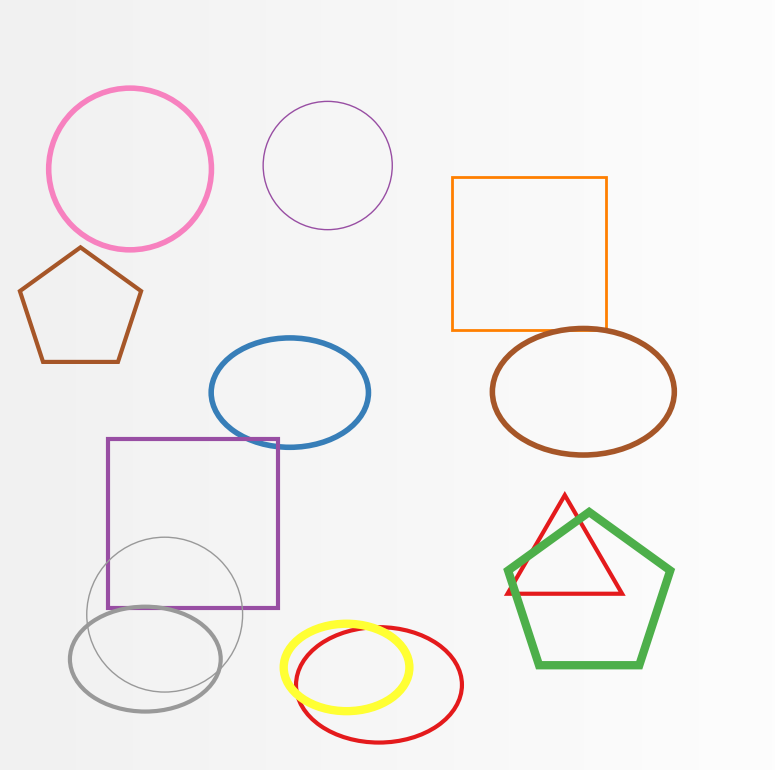[{"shape": "triangle", "thickness": 1.5, "radius": 0.43, "center": [0.729, 0.272]}, {"shape": "oval", "thickness": 1.5, "radius": 0.54, "center": [0.489, 0.111]}, {"shape": "oval", "thickness": 2, "radius": 0.51, "center": [0.374, 0.49]}, {"shape": "pentagon", "thickness": 3, "radius": 0.55, "center": [0.76, 0.225]}, {"shape": "square", "thickness": 1.5, "radius": 0.55, "center": [0.249, 0.32]}, {"shape": "circle", "thickness": 0.5, "radius": 0.42, "center": [0.423, 0.785]}, {"shape": "square", "thickness": 1, "radius": 0.5, "center": [0.683, 0.671]}, {"shape": "oval", "thickness": 3, "radius": 0.41, "center": [0.447, 0.133]}, {"shape": "pentagon", "thickness": 1.5, "radius": 0.41, "center": [0.104, 0.597]}, {"shape": "oval", "thickness": 2, "radius": 0.59, "center": [0.753, 0.491]}, {"shape": "circle", "thickness": 2, "radius": 0.52, "center": [0.168, 0.781]}, {"shape": "oval", "thickness": 1.5, "radius": 0.49, "center": [0.188, 0.144]}, {"shape": "circle", "thickness": 0.5, "radius": 0.5, "center": [0.212, 0.202]}]